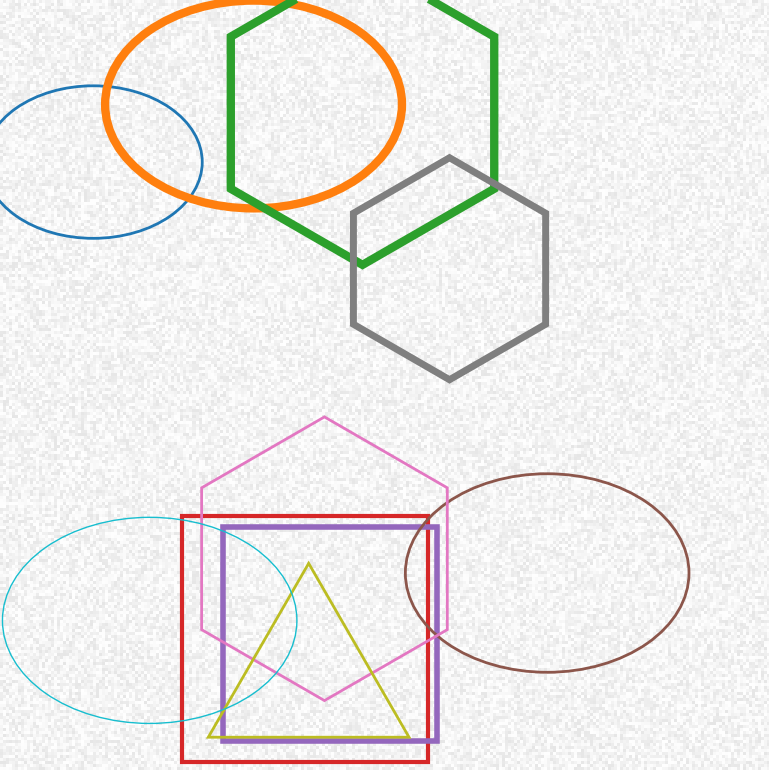[{"shape": "oval", "thickness": 1, "radius": 0.71, "center": [0.121, 0.79]}, {"shape": "oval", "thickness": 3, "radius": 0.96, "center": [0.329, 0.864]}, {"shape": "hexagon", "thickness": 3, "radius": 0.99, "center": [0.471, 0.854]}, {"shape": "square", "thickness": 1.5, "radius": 0.8, "center": [0.396, 0.171]}, {"shape": "square", "thickness": 2, "radius": 0.69, "center": [0.429, 0.177]}, {"shape": "oval", "thickness": 1, "radius": 0.92, "center": [0.711, 0.256]}, {"shape": "hexagon", "thickness": 1, "radius": 0.92, "center": [0.421, 0.274]}, {"shape": "hexagon", "thickness": 2.5, "radius": 0.72, "center": [0.584, 0.651]}, {"shape": "triangle", "thickness": 1, "radius": 0.75, "center": [0.401, 0.118]}, {"shape": "oval", "thickness": 0.5, "radius": 0.96, "center": [0.194, 0.194]}]